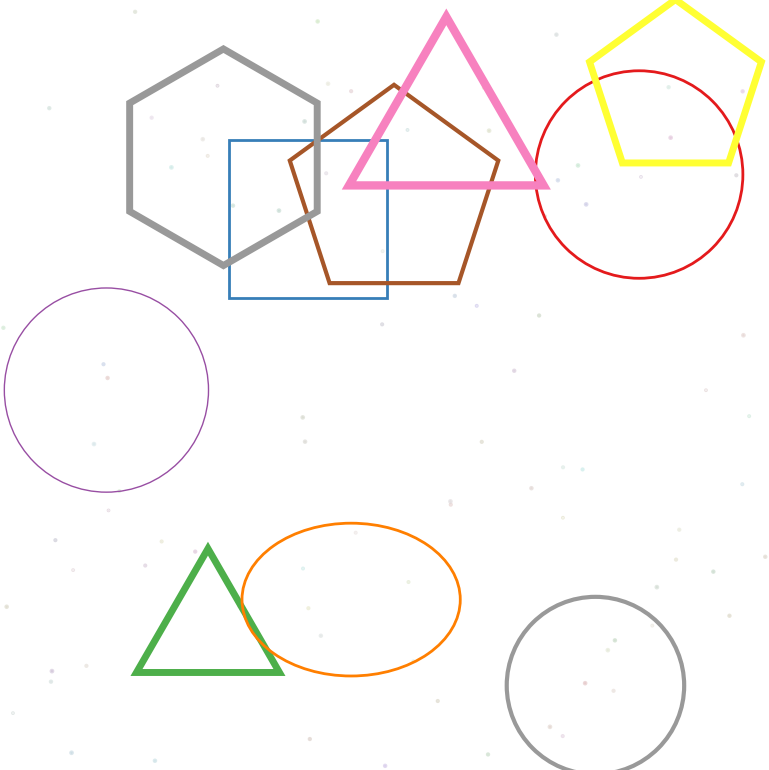[{"shape": "circle", "thickness": 1, "radius": 0.67, "center": [0.83, 0.773]}, {"shape": "square", "thickness": 1, "radius": 0.51, "center": [0.4, 0.716]}, {"shape": "triangle", "thickness": 2.5, "radius": 0.54, "center": [0.27, 0.18]}, {"shape": "circle", "thickness": 0.5, "radius": 0.66, "center": [0.138, 0.493]}, {"shape": "oval", "thickness": 1, "radius": 0.71, "center": [0.456, 0.221]}, {"shape": "pentagon", "thickness": 2.5, "radius": 0.59, "center": [0.877, 0.883]}, {"shape": "pentagon", "thickness": 1.5, "radius": 0.71, "center": [0.512, 0.747]}, {"shape": "triangle", "thickness": 3, "radius": 0.73, "center": [0.58, 0.832]}, {"shape": "hexagon", "thickness": 2.5, "radius": 0.7, "center": [0.29, 0.796]}, {"shape": "circle", "thickness": 1.5, "radius": 0.58, "center": [0.773, 0.11]}]